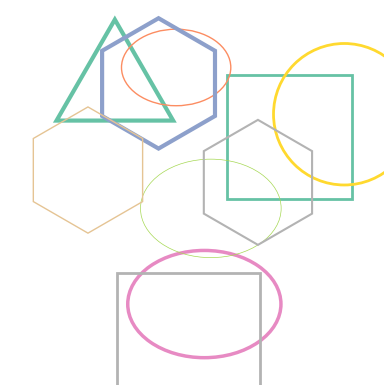[{"shape": "triangle", "thickness": 3, "radius": 0.87, "center": [0.298, 0.774]}, {"shape": "square", "thickness": 2, "radius": 0.81, "center": [0.752, 0.645]}, {"shape": "oval", "thickness": 1, "radius": 0.71, "center": [0.458, 0.825]}, {"shape": "hexagon", "thickness": 3, "radius": 0.85, "center": [0.412, 0.783]}, {"shape": "oval", "thickness": 2.5, "radius": 0.99, "center": [0.531, 0.21]}, {"shape": "oval", "thickness": 0.5, "radius": 0.91, "center": [0.548, 0.459]}, {"shape": "circle", "thickness": 2, "radius": 0.92, "center": [0.894, 0.703]}, {"shape": "hexagon", "thickness": 1, "radius": 0.82, "center": [0.228, 0.558]}, {"shape": "hexagon", "thickness": 1.5, "radius": 0.81, "center": [0.67, 0.526]}, {"shape": "square", "thickness": 2, "radius": 0.92, "center": [0.489, 0.106]}]